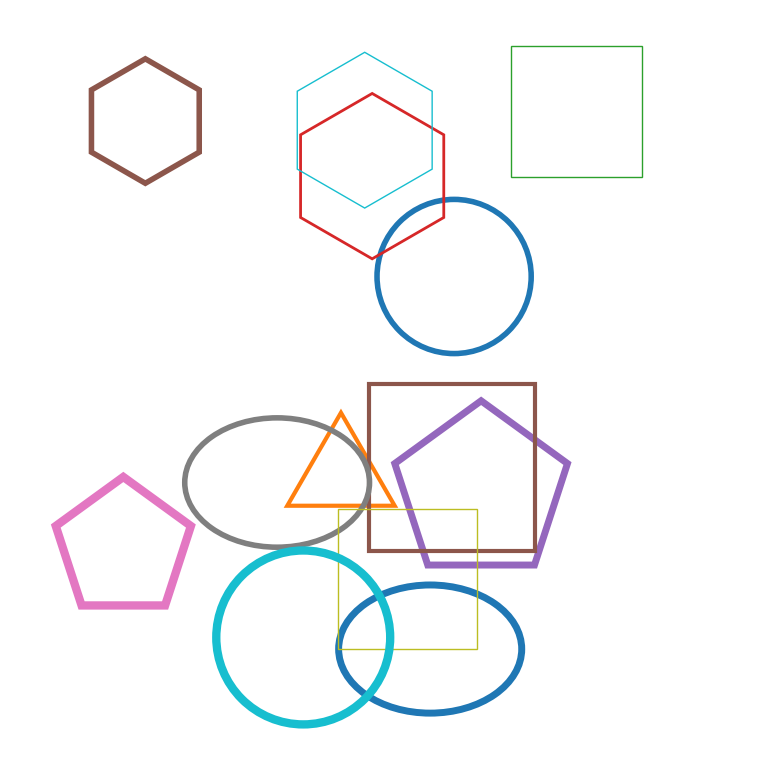[{"shape": "oval", "thickness": 2.5, "radius": 0.59, "center": [0.559, 0.157]}, {"shape": "circle", "thickness": 2, "radius": 0.5, "center": [0.59, 0.641]}, {"shape": "triangle", "thickness": 1.5, "radius": 0.4, "center": [0.443, 0.383]}, {"shape": "square", "thickness": 0.5, "radius": 0.43, "center": [0.749, 0.855]}, {"shape": "hexagon", "thickness": 1, "radius": 0.54, "center": [0.483, 0.771]}, {"shape": "pentagon", "thickness": 2.5, "radius": 0.59, "center": [0.625, 0.362]}, {"shape": "hexagon", "thickness": 2, "radius": 0.4, "center": [0.189, 0.843]}, {"shape": "square", "thickness": 1.5, "radius": 0.54, "center": [0.587, 0.393]}, {"shape": "pentagon", "thickness": 3, "radius": 0.46, "center": [0.16, 0.288]}, {"shape": "oval", "thickness": 2, "radius": 0.6, "center": [0.36, 0.373]}, {"shape": "square", "thickness": 0.5, "radius": 0.45, "center": [0.529, 0.248]}, {"shape": "hexagon", "thickness": 0.5, "radius": 0.51, "center": [0.474, 0.831]}, {"shape": "circle", "thickness": 3, "radius": 0.56, "center": [0.394, 0.172]}]